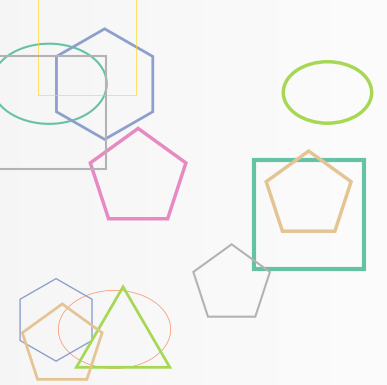[{"shape": "oval", "thickness": 1.5, "radius": 0.74, "center": [0.127, 0.782]}, {"shape": "square", "thickness": 3, "radius": 0.71, "center": [0.797, 0.443]}, {"shape": "oval", "thickness": 0.5, "radius": 0.72, "center": [0.295, 0.144]}, {"shape": "hexagon", "thickness": 1, "radius": 0.54, "center": [0.145, 0.169]}, {"shape": "hexagon", "thickness": 2, "radius": 0.72, "center": [0.27, 0.782]}, {"shape": "pentagon", "thickness": 2.5, "radius": 0.65, "center": [0.356, 0.537]}, {"shape": "oval", "thickness": 2.5, "radius": 0.57, "center": [0.845, 0.76]}, {"shape": "triangle", "thickness": 2, "radius": 0.7, "center": [0.318, 0.116]}, {"shape": "square", "thickness": 0.5, "radius": 0.63, "center": [0.224, 0.879]}, {"shape": "pentagon", "thickness": 2.5, "radius": 0.58, "center": [0.797, 0.493]}, {"shape": "pentagon", "thickness": 2, "radius": 0.54, "center": [0.161, 0.102]}, {"shape": "square", "thickness": 1.5, "radius": 0.73, "center": [0.128, 0.707]}, {"shape": "pentagon", "thickness": 1.5, "radius": 0.52, "center": [0.598, 0.262]}]